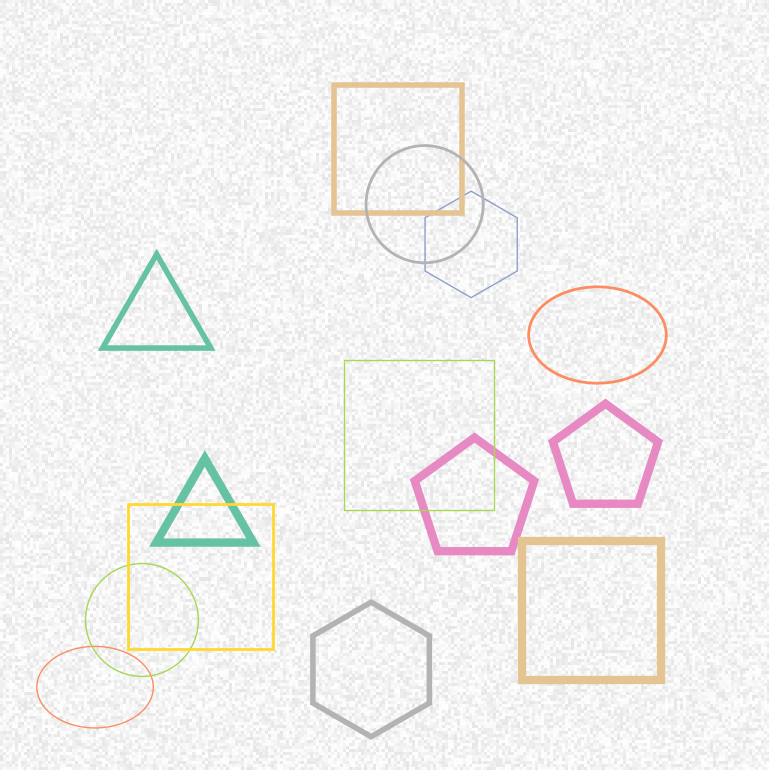[{"shape": "triangle", "thickness": 2, "radius": 0.41, "center": [0.203, 0.589]}, {"shape": "triangle", "thickness": 3, "radius": 0.36, "center": [0.266, 0.332]}, {"shape": "oval", "thickness": 1, "radius": 0.45, "center": [0.776, 0.565]}, {"shape": "oval", "thickness": 0.5, "radius": 0.38, "center": [0.123, 0.108]}, {"shape": "hexagon", "thickness": 0.5, "radius": 0.35, "center": [0.612, 0.683]}, {"shape": "pentagon", "thickness": 3, "radius": 0.41, "center": [0.616, 0.35]}, {"shape": "pentagon", "thickness": 3, "radius": 0.36, "center": [0.786, 0.404]}, {"shape": "square", "thickness": 0.5, "radius": 0.49, "center": [0.544, 0.435]}, {"shape": "circle", "thickness": 0.5, "radius": 0.37, "center": [0.184, 0.195]}, {"shape": "square", "thickness": 1, "radius": 0.47, "center": [0.26, 0.251]}, {"shape": "square", "thickness": 3, "radius": 0.45, "center": [0.768, 0.208]}, {"shape": "square", "thickness": 2, "radius": 0.42, "center": [0.517, 0.807]}, {"shape": "hexagon", "thickness": 2, "radius": 0.44, "center": [0.482, 0.131]}, {"shape": "circle", "thickness": 1, "radius": 0.38, "center": [0.552, 0.735]}]